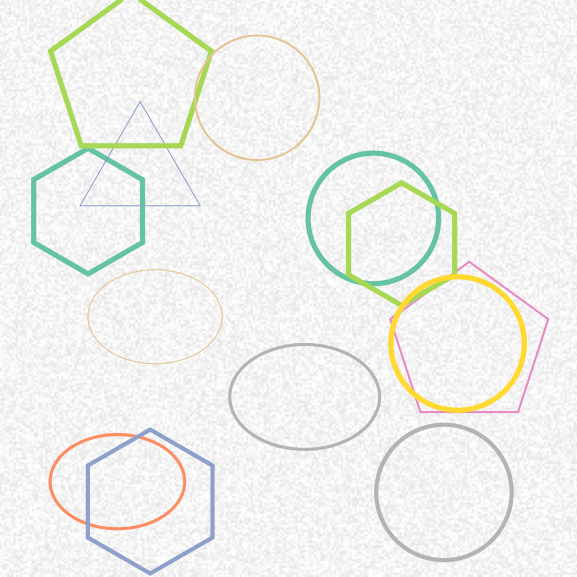[{"shape": "hexagon", "thickness": 2.5, "radius": 0.54, "center": [0.153, 0.634]}, {"shape": "circle", "thickness": 2.5, "radius": 0.57, "center": [0.647, 0.621]}, {"shape": "oval", "thickness": 1.5, "radius": 0.58, "center": [0.203, 0.165]}, {"shape": "hexagon", "thickness": 2, "radius": 0.62, "center": [0.26, 0.131]}, {"shape": "triangle", "thickness": 0.5, "radius": 0.6, "center": [0.243, 0.703]}, {"shape": "pentagon", "thickness": 1, "radius": 0.72, "center": [0.813, 0.402]}, {"shape": "pentagon", "thickness": 2.5, "radius": 0.73, "center": [0.227, 0.865]}, {"shape": "hexagon", "thickness": 2.5, "radius": 0.53, "center": [0.695, 0.576]}, {"shape": "circle", "thickness": 2.5, "radius": 0.58, "center": [0.792, 0.404]}, {"shape": "circle", "thickness": 1, "radius": 0.54, "center": [0.445, 0.83]}, {"shape": "oval", "thickness": 0.5, "radius": 0.58, "center": [0.268, 0.451]}, {"shape": "circle", "thickness": 2, "radius": 0.59, "center": [0.769, 0.146]}, {"shape": "oval", "thickness": 1.5, "radius": 0.65, "center": [0.528, 0.312]}]